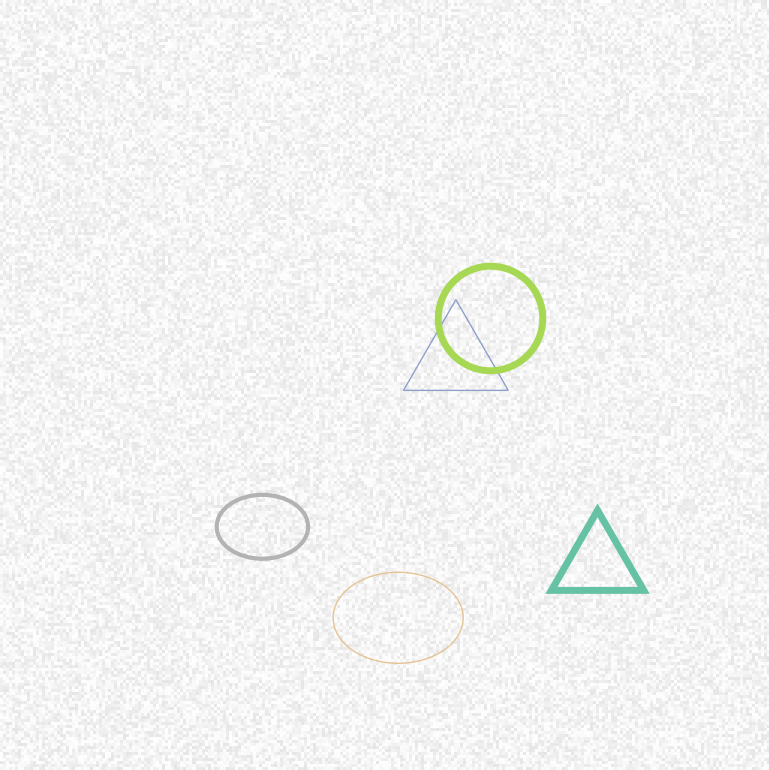[{"shape": "triangle", "thickness": 2.5, "radius": 0.35, "center": [0.776, 0.268]}, {"shape": "triangle", "thickness": 0.5, "radius": 0.39, "center": [0.592, 0.532]}, {"shape": "circle", "thickness": 2.5, "radius": 0.34, "center": [0.637, 0.586]}, {"shape": "oval", "thickness": 0.5, "radius": 0.42, "center": [0.517, 0.198]}, {"shape": "oval", "thickness": 1.5, "radius": 0.3, "center": [0.341, 0.316]}]